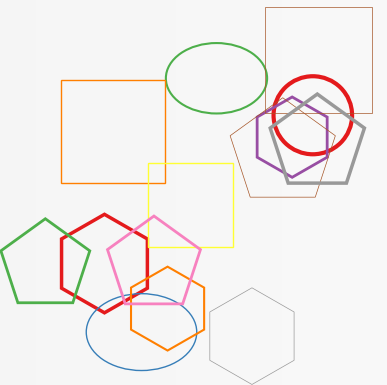[{"shape": "hexagon", "thickness": 2.5, "radius": 0.64, "center": [0.27, 0.315]}, {"shape": "circle", "thickness": 3, "radius": 0.51, "center": [0.807, 0.701]}, {"shape": "oval", "thickness": 1, "radius": 0.71, "center": [0.365, 0.137]}, {"shape": "oval", "thickness": 1.5, "radius": 0.65, "center": [0.559, 0.797]}, {"shape": "pentagon", "thickness": 2, "radius": 0.6, "center": [0.117, 0.311]}, {"shape": "hexagon", "thickness": 2, "radius": 0.52, "center": [0.754, 0.644]}, {"shape": "square", "thickness": 1, "radius": 0.67, "center": [0.291, 0.658]}, {"shape": "hexagon", "thickness": 1.5, "radius": 0.54, "center": [0.432, 0.198]}, {"shape": "square", "thickness": 1, "radius": 0.55, "center": [0.492, 0.468]}, {"shape": "square", "thickness": 0.5, "radius": 0.69, "center": [0.822, 0.843]}, {"shape": "pentagon", "thickness": 0.5, "radius": 0.71, "center": [0.73, 0.603]}, {"shape": "pentagon", "thickness": 2, "radius": 0.63, "center": [0.397, 0.313]}, {"shape": "pentagon", "thickness": 2.5, "radius": 0.64, "center": [0.819, 0.628]}, {"shape": "hexagon", "thickness": 0.5, "radius": 0.63, "center": [0.65, 0.127]}]